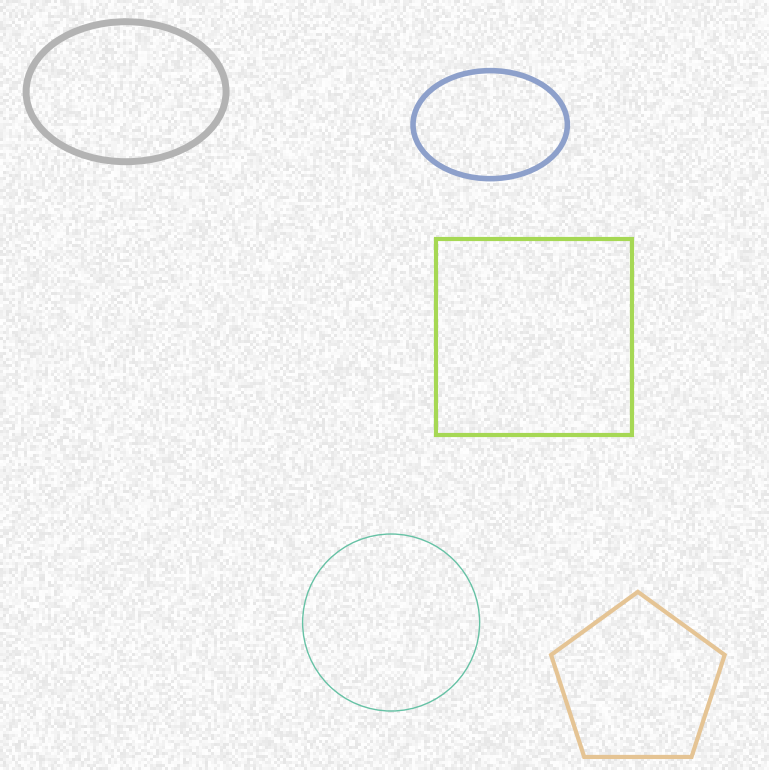[{"shape": "circle", "thickness": 0.5, "radius": 0.57, "center": [0.508, 0.192]}, {"shape": "oval", "thickness": 2, "radius": 0.5, "center": [0.637, 0.838]}, {"shape": "square", "thickness": 1.5, "radius": 0.64, "center": [0.694, 0.562]}, {"shape": "pentagon", "thickness": 1.5, "radius": 0.59, "center": [0.828, 0.113]}, {"shape": "oval", "thickness": 2.5, "radius": 0.65, "center": [0.164, 0.881]}]